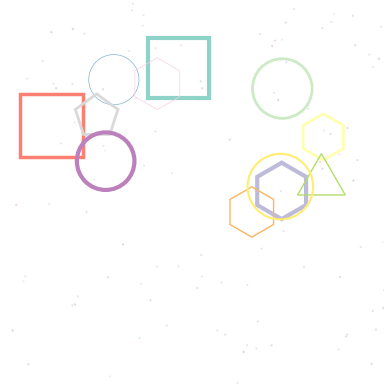[{"shape": "square", "thickness": 3, "radius": 0.39, "center": [0.463, 0.823]}, {"shape": "hexagon", "thickness": 2, "radius": 0.3, "center": [0.839, 0.644]}, {"shape": "hexagon", "thickness": 3, "radius": 0.37, "center": [0.732, 0.504]}, {"shape": "square", "thickness": 2.5, "radius": 0.41, "center": [0.134, 0.674]}, {"shape": "circle", "thickness": 0.5, "radius": 0.33, "center": [0.296, 0.793]}, {"shape": "hexagon", "thickness": 1, "radius": 0.33, "center": [0.654, 0.449]}, {"shape": "triangle", "thickness": 1, "radius": 0.36, "center": [0.835, 0.529]}, {"shape": "hexagon", "thickness": 0.5, "radius": 0.34, "center": [0.409, 0.783]}, {"shape": "pentagon", "thickness": 2, "radius": 0.29, "center": [0.251, 0.698]}, {"shape": "circle", "thickness": 3, "radius": 0.37, "center": [0.274, 0.581]}, {"shape": "circle", "thickness": 2, "radius": 0.39, "center": [0.733, 0.77]}, {"shape": "circle", "thickness": 1.5, "radius": 0.43, "center": [0.728, 0.515]}]